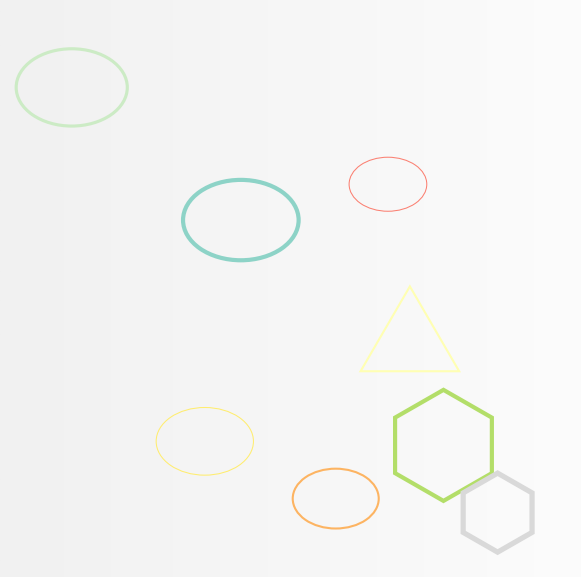[{"shape": "oval", "thickness": 2, "radius": 0.5, "center": [0.414, 0.618]}, {"shape": "triangle", "thickness": 1, "radius": 0.49, "center": [0.705, 0.405]}, {"shape": "oval", "thickness": 0.5, "radius": 0.33, "center": [0.667, 0.68]}, {"shape": "oval", "thickness": 1, "radius": 0.37, "center": [0.578, 0.136]}, {"shape": "hexagon", "thickness": 2, "radius": 0.48, "center": [0.763, 0.228]}, {"shape": "hexagon", "thickness": 2.5, "radius": 0.34, "center": [0.856, 0.111]}, {"shape": "oval", "thickness": 1.5, "radius": 0.48, "center": [0.123, 0.848]}, {"shape": "oval", "thickness": 0.5, "radius": 0.42, "center": [0.352, 0.235]}]